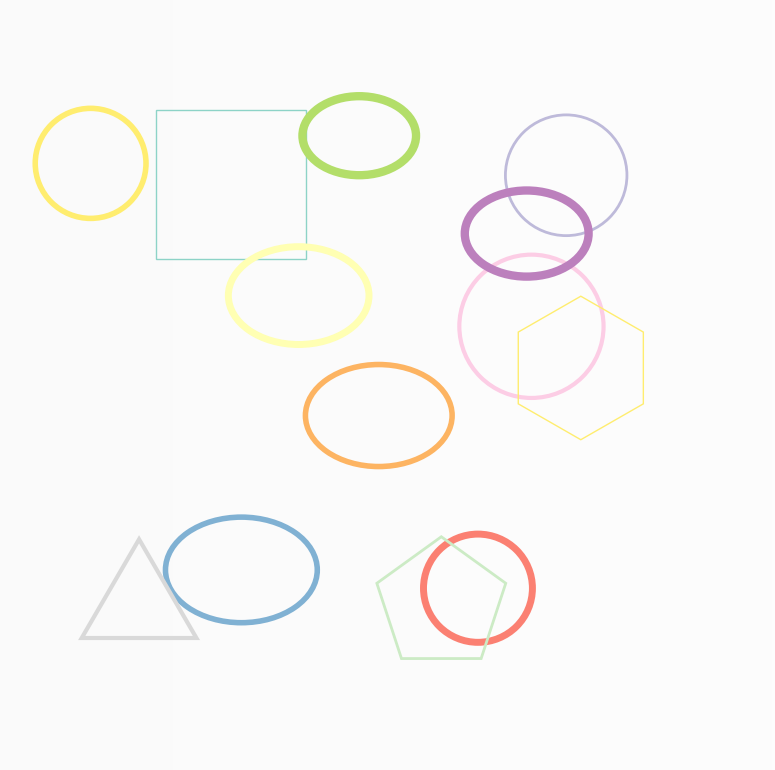[{"shape": "square", "thickness": 0.5, "radius": 0.49, "center": [0.298, 0.761]}, {"shape": "oval", "thickness": 2.5, "radius": 0.45, "center": [0.385, 0.616]}, {"shape": "circle", "thickness": 1, "radius": 0.39, "center": [0.731, 0.772]}, {"shape": "circle", "thickness": 2.5, "radius": 0.35, "center": [0.617, 0.236]}, {"shape": "oval", "thickness": 2, "radius": 0.49, "center": [0.311, 0.26]}, {"shape": "oval", "thickness": 2, "radius": 0.47, "center": [0.489, 0.46]}, {"shape": "oval", "thickness": 3, "radius": 0.37, "center": [0.464, 0.824]}, {"shape": "circle", "thickness": 1.5, "radius": 0.47, "center": [0.686, 0.576]}, {"shape": "triangle", "thickness": 1.5, "radius": 0.43, "center": [0.179, 0.214]}, {"shape": "oval", "thickness": 3, "radius": 0.4, "center": [0.68, 0.697]}, {"shape": "pentagon", "thickness": 1, "radius": 0.44, "center": [0.569, 0.215]}, {"shape": "circle", "thickness": 2, "radius": 0.36, "center": [0.117, 0.788]}, {"shape": "hexagon", "thickness": 0.5, "radius": 0.47, "center": [0.749, 0.522]}]